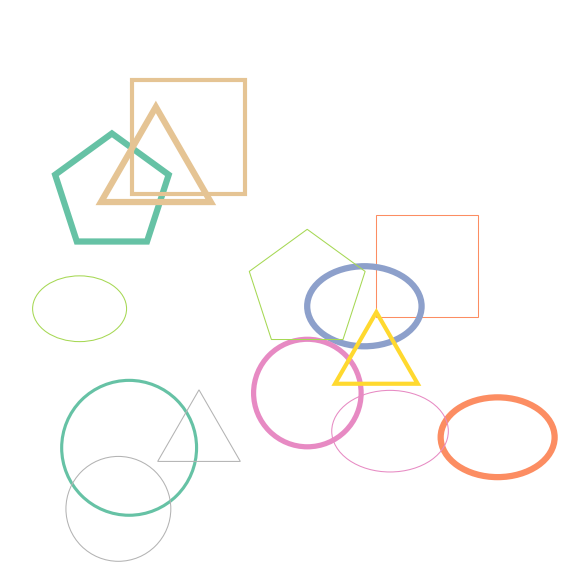[{"shape": "pentagon", "thickness": 3, "radius": 0.52, "center": [0.194, 0.665]}, {"shape": "circle", "thickness": 1.5, "radius": 0.58, "center": [0.224, 0.224]}, {"shape": "square", "thickness": 0.5, "radius": 0.44, "center": [0.739, 0.539]}, {"shape": "oval", "thickness": 3, "radius": 0.49, "center": [0.862, 0.242]}, {"shape": "oval", "thickness": 3, "radius": 0.5, "center": [0.631, 0.469]}, {"shape": "oval", "thickness": 0.5, "radius": 0.5, "center": [0.675, 0.253]}, {"shape": "circle", "thickness": 2.5, "radius": 0.47, "center": [0.532, 0.319]}, {"shape": "pentagon", "thickness": 0.5, "radius": 0.53, "center": [0.532, 0.497]}, {"shape": "oval", "thickness": 0.5, "radius": 0.41, "center": [0.138, 0.465]}, {"shape": "triangle", "thickness": 2, "radius": 0.41, "center": [0.652, 0.376]}, {"shape": "square", "thickness": 2, "radius": 0.49, "center": [0.326, 0.762]}, {"shape": "triangle", "thickness": 3, "radius": 0.55, "center": [0.27, 0.704]}, {"shape": "circle", "thickness": 0.5, "radius": 0.45, "center": [0.205, 0.118]}, {"shape": "triangle", "thickness": 0.5, "radius": 0.41, "center": [0.345, 0.241]}]